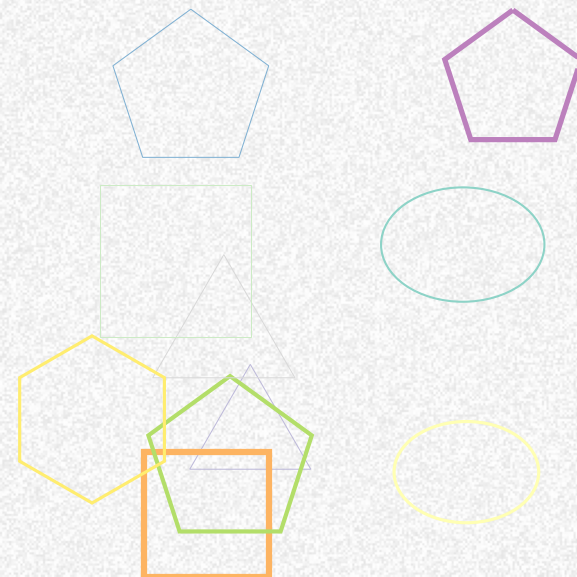[{"shape": "oval", "thickness": 1, "radius": 0.71, "center": [0.801, 0.576]}, {"shape": "oval", "thickness": 1.5, "radius": 0.63, "center": [0.808, 0.182]}, {"shape": "triangle", "thickness": 0.5, "radius": 0.61, "center": [0.433, 0.247]}, {"shape": "pentagon", "thickness": 0.5, "radius": 0.71, "center": [0.33, 0.841]}, {"shape": "square", "thickness": 3, "radius": 0.54, "center": [0.357, 0.108]}, {"shape": "pentagon", "thickness": 2, "radius": 0.74, "center": [0.398, 0.199]}, {"shape": "triangle", "thickness": 0.5, "radius": 0.71, "center": [0.388, 0.416]}, {"shape": "pentagon", "thickness": 2.5, "radius": 0.62, "center": [0.888, 0.858]}, {"shape": "square", "thickness": 0.5, "radius": 0.66, "center": [0.304, 0.547]}, {"shape": "hexagon", "thickness": 1.5, "radius": 0.72, "center": [0.159, 0.273]}]